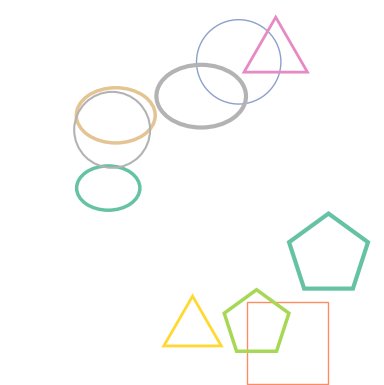[{"shape": "pentagon", "thickness": 3, "radius": 0.54, "center": [0.853, 0.338]}, {"shape": "oval", "thickness": 2.5, "radius": 0.41, "center": [0.281, 0.512]}, {"shape": "square", "thickness": 1, "radius": 0.53, "center": [0.747, 0.109]}, {"shape": "circle", "thickness": 1, "radius": 0.55, "center": [0.62, 0.839]}, {"shape": "triangle", "thickness": 2, "radius": 0.48, "center": [0.716, 0.86]}, {"shape": "pentagon", "thickness": 2.5, "radius": 0.44, "center": [0.666, 0.159]}, {"shape": "triangle", "thickness": 2, "radius": 0.43, "center": [0.5, 0.145]}, {"shape": "oval", "thickness": 2.5, "radius": 0.51, "center": [0.301, 0.7]}, {"shape": "oval", "thickness": 3, "radius": 0.58, "center": [0.523, 0.75]}, {"shape": "circle", "thickness": 1.5, "radius": 0.49, "center": [0.291, 0.663]}]